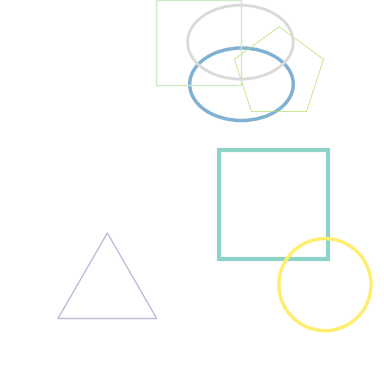[{"shape": "square", "thickness": 3, "radius": 0.71, "center": [0.71, 0.47]}, {"shape": "triangle", "thickness": 1, "radius": 0.74, "center": [0.279, 0.247]}, {"shape": "oval", "thickness": 2.5, "radius": 0.67, "center": [0.627, 0.781]}, {"shape": "pentagon", "thickness": 0.5, "radius": 0.61, "center": [0.725, 0.809]}, {"shape": "oval", "thickness": 2, "radius": 0.69, "center": [0.624, 0.891]}, {"shape": "square", "thickness": 1, "radius": 0.55, "center": [0.515, 0.889]}, {"shape": "circle", "thickness": 2.5, "radius": 0.6, "center": [0.844, 0.261]}]